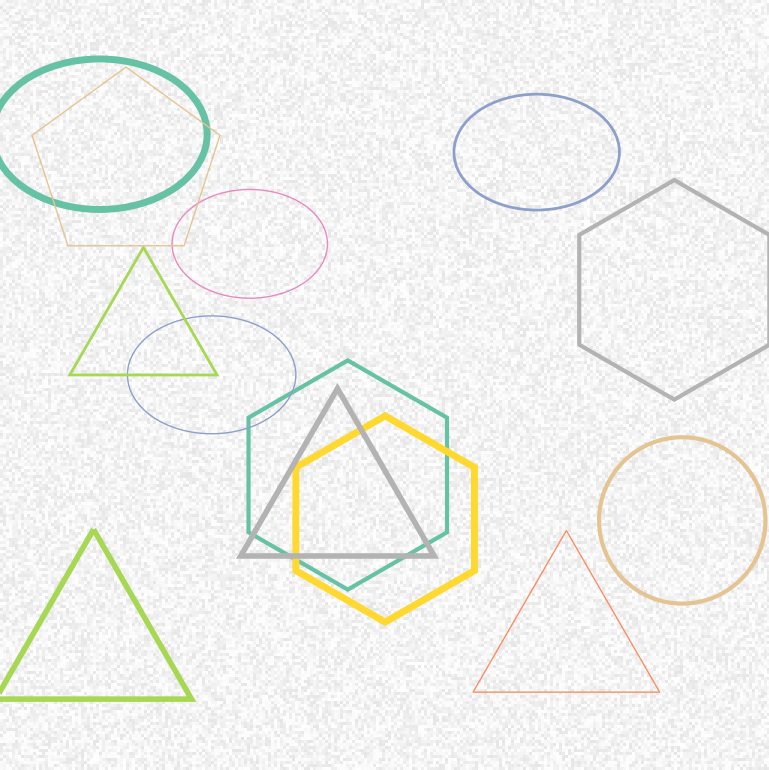[{"shape": "oval", "thickness": 2.5, "radius": 0.7, "center": [0.129, 0.826]}, {"shape": "hexagon", "thickness": 1.5, "radius": 0.74, "center": [0.452, 0.383]}, {"shape": "triangle", "thickness": 0.5, "radius": 0.7, "center": [0.736, 0.171]}, {"shape": "oval", "thickness": 1, "radius": 0.54, "center": [0.697, 0.802]}, {"shape": "oval", "thickness": 0.5, "radius": 0.55, "center": [0.275, 0.513]}, {"shape": "oval", "thickness": 0.5, "radius": 0.5, "center": [0.324, 0.683]}, {"shape": "triangle", "thickness": 1, "radius": 0.55, "center": [0.186, 0.568]}, {"shape": "triangle", "thickness": 2, "radius": 0.73, "center": [0.122, 0.166]}, {"shape": "hexagon", "thickness": 2.5, "radius": 0.67, "center": [0.5, 0.326]}, {"shape": "pentagon", "thickness": 0.5, "radius": 0.64, "center": [0.164, 0.785]}, {"shape": "circle", "thickness": 1.5, "radius": 0.54, "center": [0.886, 0.324]}, {"shape": "triangle", "thickness": 2, "radius": 0.73, "center": [0.438, 0.35]}, {"shape": "hexagon", "thickness": 1.5, "radius": 0.71, "center": [0.876, 0.624]}]